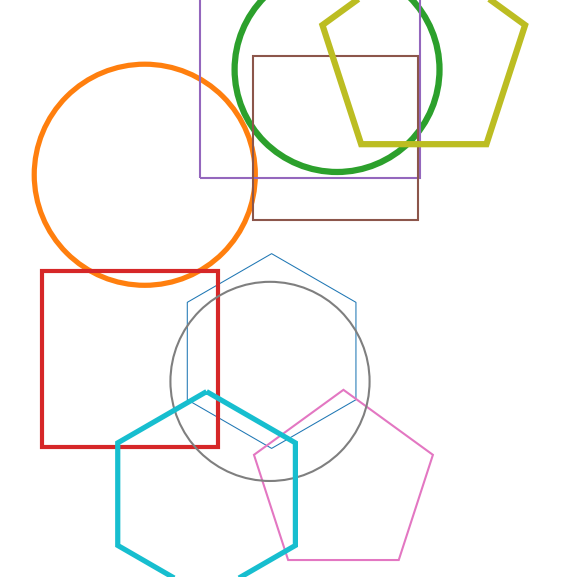[{"shape": "hexagon", "thickness": 0.5, "radius": 0.84, "center": [0.47, 0.391]}, {"shape": "circle", "thickness": 2.5, "radius": 0.96, "center": [0.251, 0.697]}, {"shape": "circle", "thickness": 3, "radius": 0.89, "center": [0.584, 0.879]}, {"shape": "square", "thickness": 2, "radius": 0.76, "center": [0.224, 0.377]}, {"shape": "square", "thickness": 1, "radius": 0.95, "center": [0.537, 0.881]}, {"shape": "square", "thickness": 1, "radius": 0.71, "center": [0.581, 0.76]}, {"shape": "pentagon", "thickness": 1, "radius": 0.81, "center": [0.595, 0.161]}, {"shape": "circle", "thickness": 1, "radius": 0.86, "center": [0.468, 0.339]}, {"shape": "pentagon", "thickness": 3, "radius": 0.92, "center": [0.734, 0.899]}, {"shape": "hexagon", "thickness": 2.5, "radius": 0.89, "center": [0.358, 0.143]}]